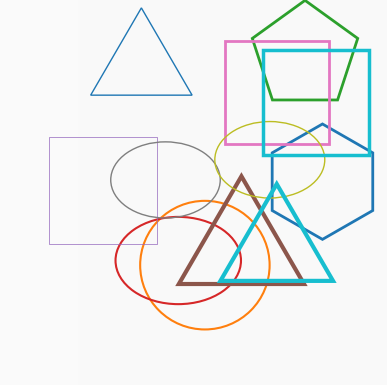[{"shape": "triangle", "thickness": 1, "radius": 0.76, "center": [0.365, 0.828]}, {"shape": "hexagon", "thickness": 2, "radius": 0.75, "center": [0.832, 0.528]}, {"shape": "circle", "thickness": 1.5, "radius": 0.84, "center": [0.529, 0.311]}, {"shape": "pentagon", "thickness": 2, "radius": 0.71, "center": [0.787, 0.856]}, {"shape": "oval", "thickness": 1.5, "radius": 0.81, "center": [0.46, 0.323]}, {"shape": "square", "thickness": 0.5, "radius": 0.7, "center": [0.265, 0.504]}, {"shape": "triangle", "thickness": 3, "radius": 0.93, "center": [0.623, 0.356]}, {"shape": "square", "thickness": 2, "radius": 0.67, "center": [0.715, 0.759]}, {"shape": "oval", "thickness": 1, "radius": 0.71, "center": [0.427, 0.533]}, {"shape": "oval", "thickness": 1, "radius": 0.71, "center": [0.696, 0.585]}, {"shape": "square", "thickness": 2.5, "radius": 0.68, "center": [0.816, 0.734]}, {"shape": "triangle", "thickness": 3, "radius": 0.84, "center": [0.714, 0.354]}]